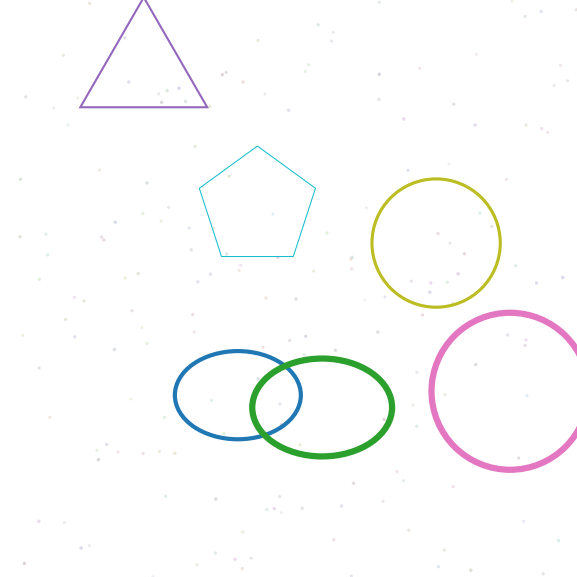[{"shape": "oval", "thickness": 2, "radius": 0.55, "center": [0.412, 0.315]}, {"shape": "oval", "thickness": 3, "radius": 0.61, "center": [0.558, 0.294]}, {"shape": "triangle", "thickness": 1, "radius": 0.63, "center": [0.249, 0.877]}, {"shape": "circle", "thickness": 3, "radius": 0.68, "center": [0.883, 0.322]}, {"shape": "circle", "thickness": 1.5, "radius": 0.56, "center": [0.755, 0.578]}, {"shape": "pentagon", "thickness": 0.5, "radius": 0.53, "center": [0.446, 0.64]}]